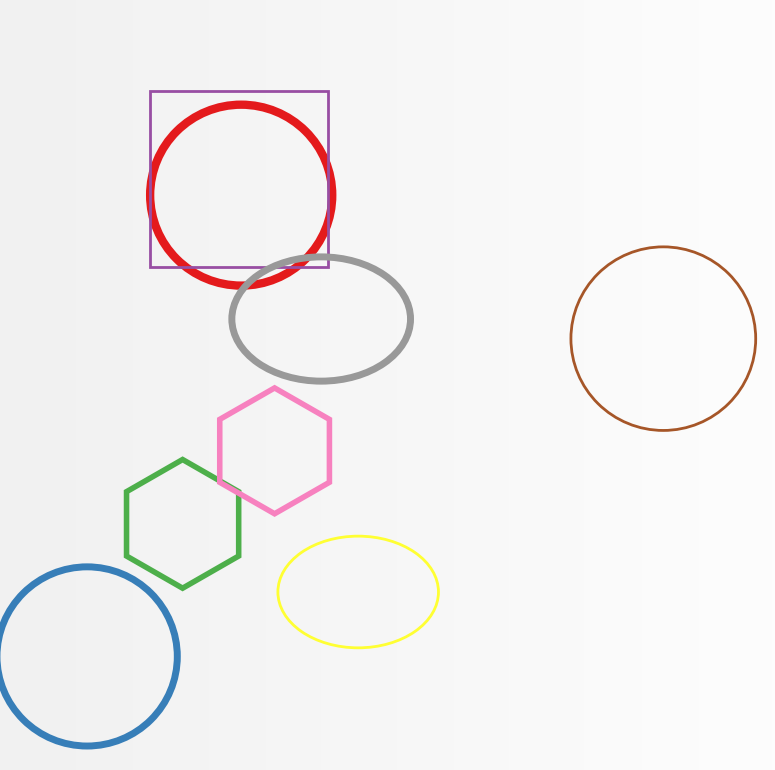[{"shape": "circle", "thickness": 3, "radius": 0.59, "center": [0.311, 0.747]}, {"shape": "circle", "thickness": 2.5, "radius": 0.58, "center": [0.112, 0.147]}, {"shape": "hexagon", "thickness": 2, "radius": 0.42, "center": [0.236, 0.32]}, {"shape": "square", "thickness": 1, "radius": 0.57, "center": [0.308, 0.767]}, {"shape": "oval", "thickness": 1, "radius": 0.52, "center": [0.462, 0.231]}, {"shape": "circle", "thickness": 1, "radius": 0.6, "center": [0.856, 0.56]}, {"shape": "hexagon", "thickness": 2, "radius": 0.41, "center": [0.354, 0.414]}, {"shape": "oval", "thickness": 2.5, "radius": 0.58, "center": [0.414, 0.586]}]